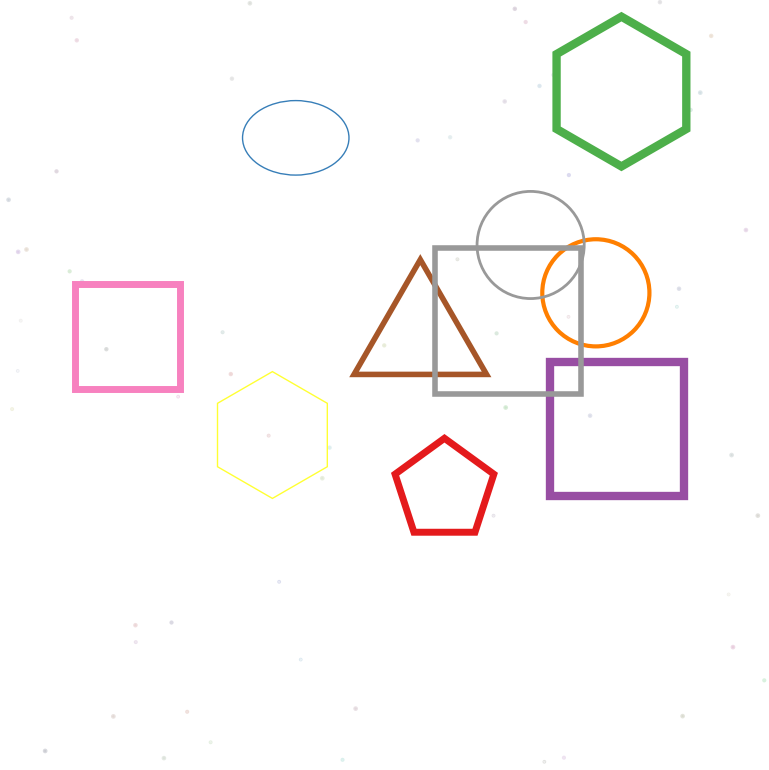[{"shape": "pentagon", "thickness": 2.5, "radius": 0.34, "center": [0.577, 0.363]}, {"shape": "oval", "thickness": 0.5, "radius": 0.35, "center": [0.384, 0.821]}, {"shape": "hexagon", "thickness": 3, "radius": 0.49, "center": [0.807, 0.881]}, {"shape": "square", "thickness": 3, "radius": 0.44, "center": [0.801, 0.443]}, {"shape": "circle", "thickness": 1.5, "radius": 0.35, "center": [0.774, 0.62]}, {"shape": "hexagon", "thickness": 0.5, "radius": 0.41, "center": [0.354, 0.435]}, {"shape": "triangle", "thickness": 2, "radius": 0.5, "center": [0.546, 0.563]}, {"shape": "square", "thickness": 2.5, "radius": 0.34, "center": [0.166, 0.563]}, {"shape": "circle", "thickness": 1, "radius": 0.35, "center": [0.689, 0.682]}, {"shape": "square", "thickness": 2, "radius": 0.47, "center": [0.66, 0.583]}]